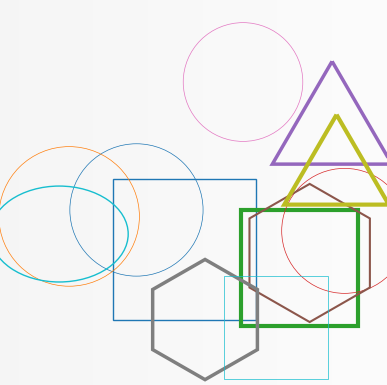[{"shape": "square", "thickness": 1, "radius": 0.92, "center": [0.476, 0.352]}, {"shape": "circle", "thickness": 0.5, "radius": 0.86, "center": [0.352, 0.455]}, {"shape": "circle", "thickness": 0.5, "radius": 0.91, "center": [0.178, 0.438]}, {"shape": "square", "thickness": 3, "radius": 0.75, "center": [0.773, 0.304]}, {"shape": "circle", "thickness": 0.5, "radius": 0.81, "center": [0.889, 0.4]}, {"shape": "triangle", "thickness": 2.5, "radius": 0.89, "center": [0.857, 0.663]}, {"shape": "hexagon", "thickness": 1.5, "radius": 0.9, "center": [0.799, 0.343]}, {"shape": "circle", "thickness": 0.5, "radius": 0.77, "center": [0.627, 0.787]}, {"shape": "hexagon", "thickness": 2.5, "radius": 0.78, "center": [0.529, 0.17]}, {"shape": "triangle", "thickness": 3, "radius": 0.78, "center": [0.869, 0.546]}, {"shape": "oval", "thickness": 1, "radius": 0.89, "center": [0.153, 0.392]}, {"shape": "square", "thickness": 0.5, "radius": 0.67, "center": [0.713, 0.15]}]